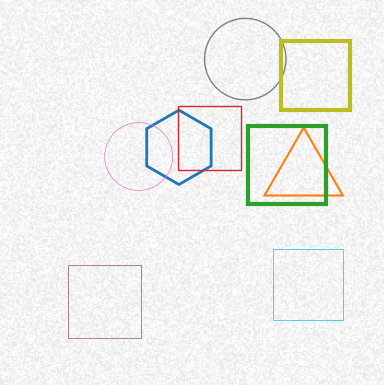[{"shape": "hexagon", "thickness": 2, "radius": 0.48, "center": [0.465, 0.617]}, {"shape": "triangle", "thickness": 1.5, "radius": 0.59, "center": [0.789, 0.551]}, {"shape": "square", "thickness": 3, "radius": 0.51, "center": [0.746, 0.571]}, {"shape": "square", "thickness": 1, "radius": 0.41, "center": [0.544, 0.641]}, {"shape": "square", "thickness": 0.5, "radius": 0.48, "center": [0.272, 0.217]}, {"shape": "circle", "thickness": 0.5, "radius": 0.44, "center": [0.36, 0.593]}, {"shape": "circle", "thickness": 1, "radius": 0.53, "center": [0.637, 0.846]}, {"shape": "square", "thickness": 3, "radius": 0.45, "center": [0.819, 0.804]}, {"shape": "square", "thickness": 0.5, "radius": 0.46, "center": [0.799, 0.262]}]